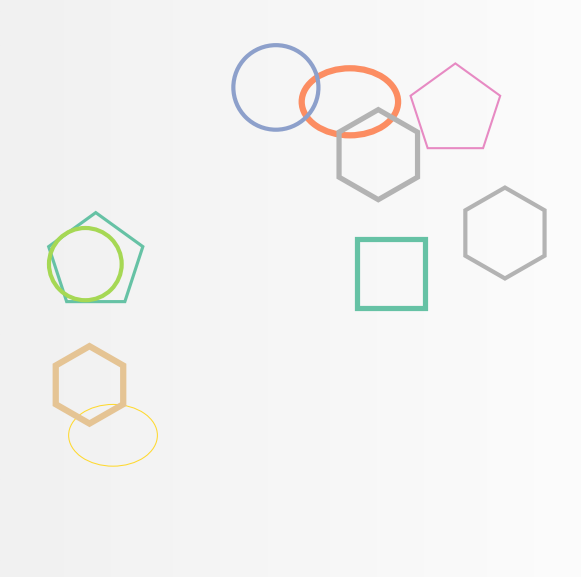[{"shape": "square", "thickness": 2.5, "radius": 0.3, "center": [0.673, 0.525]}, {"shape": "pentagon", "thickness": 1.5, "radius": 0.43, "center": [0.165, 0.546]}, {"shape": "oval", "thickness": 3, "radius": 0.41, "center": [0.602, 0.823]}, {"shape": "circle", "thickness": 2, "radius": 0.37, "center": [0.475, 0.848]}, {"shape": "pentagon", "thickness": 1, "radius": 0.41, "center": [0.783, 0.808]}, {"shape": "circle", "thickness": 2, "radius": 0.31, "center": [0.147, 0.542]}, {"shape": "oval", "thickness": 0.5, "radius": 0.38, "center": [0.194, 0.245]}, {"shape": "hexagon", "thickness": 3, "radius": 0.34, "center": [0.154, 0.333]}, {"shape": "hexagon", "thickness": 2, "radius": 0.39, "center": [0.869, 0.596]}, {"shape": "hexagon", "thickness": 2.5, "radius": 0.39, "center": [0.651, 0.731]}]